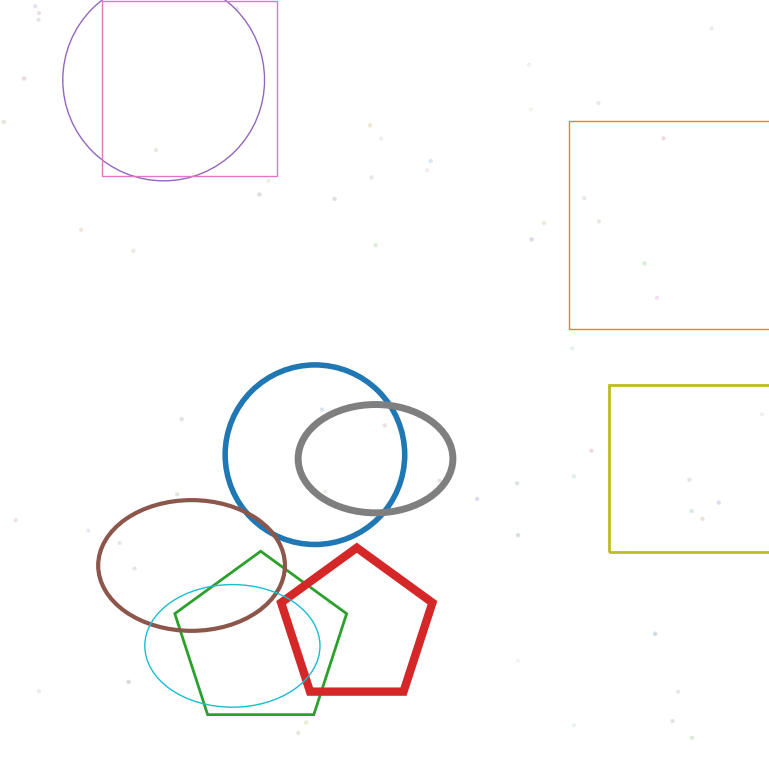[{"shape": "circle", "thickness": 2, "radius": 0.58, "center": [0.409, 0.409]}, {"shape": "square", "thickness": 0.5, "radius": 0.67, "center": [0.874, 0.708]}, {"shape": "pentagon", "thickness": 1, "radius": 0.59, "center": [0.339, 0.167]}, {"shape": "pentagon", "thickness": 3, "radius": 0.52, "center": [0.463, 0.185]}, {"shape": "circle", "thickness": 0.5, "radius": 0.66, "center": [0.213, 0.896]}, {"shape": "oval", "thickness": 1.5, "radius": 0.61, "center": [0.249, 0.266]}, {"shape": "square", "thickness": 0.5, "radius": 0.57, "center": [0.246, 0.885]}, {"shape": "oval", "thickness": 2.5, "radius": 0.5, "center": [0.488, 0.404]}, {"shape": "square", "thickness": 1, "radius": 0.54, "center": [0.9, 0.392]}, {"shape": "oval", "thickness": 0.5, "radius": 0.57, "center": [0.302, 0.161]}]